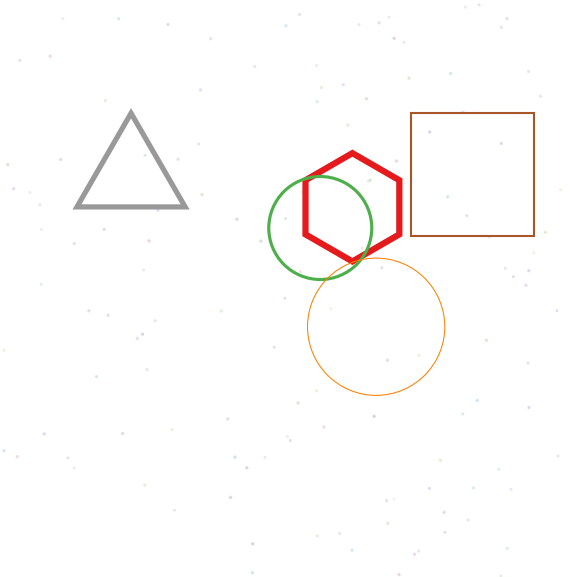[{"shape": "hexagon", "thickness": 3, "radius": 0.47, "center": [0.61, 0.64]}, {"shape": "circle", "thickness": 1.5, "radius": 0.45, "center": [0.555, 0.604]}, {"shape": "circle", "thickness": 0.5, "radius": 0.59, "center": [0.651, 0.433]}, {"shape": "square", "thickness": 1, "radius": 0.53, "center": [0.818, 0.697]}, {"shape": "triangle", "thickness": 2.5, "radius": 0.54, "center": [0.227, 0.695]}]